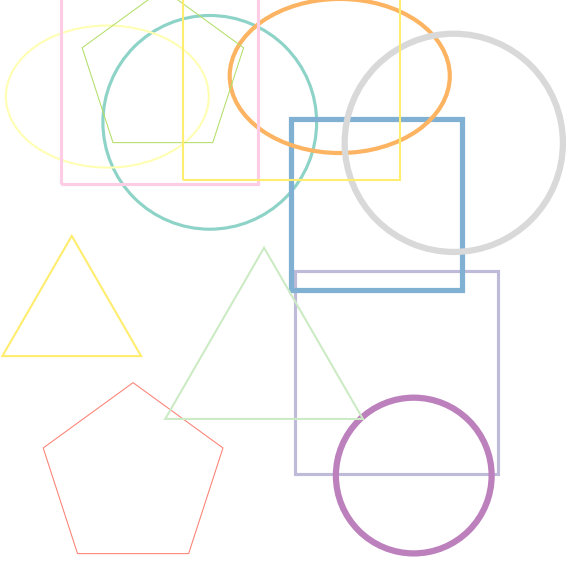[{"shape": "circle", "thickness": 1.5, "radius": 0.93, "center": [0.363, 0.787]}, {"shape": "oval", "thickness": 1, "radius": 0.88, "center": [0.186, 0.832]}, {"shape": "square", "thickness": 1.5, "radius": 0.88, "center": [0.686, 0.353]}, {"shape": "pentagon", "thickness": 0.5, "radius": 0.82, "center": [0.23, 0.173]}, {"shape": "square", "thickness": 2.5, "radius": 0.74, "center": [0.652, 0.645]}, {"shape": "oval", "thickness": 2, "radius": 0.95, "center": [0.588, 0.868]}, {"shape": "pentagon", "thickness": 0.5, "radius": 0.73, "center": [0.282, 0.871]}, {"shape": "square", "thickness": 1.5, "radius": 0.85, "center": [0.276, 0.851]}, {"shape": "circle", "thickness": 3, "radius": 0.94, "center": [0.786, 0.752]}, {"shape": "circle", "thickness": 3, "radius": 0.67, "center": [0.716, 0.176]}, {"shape": "triangle", "thickness": 1, "radius": 0.99, "center": [0.457, 0.373]}, {"shape": "triangle", "thickness": 1, "radius": 0.69, "center": [0.124, 0.452]}, {"shape": "square", "thickness": 1, "radius": 0.94, "center": [0.504, 0.875]}]